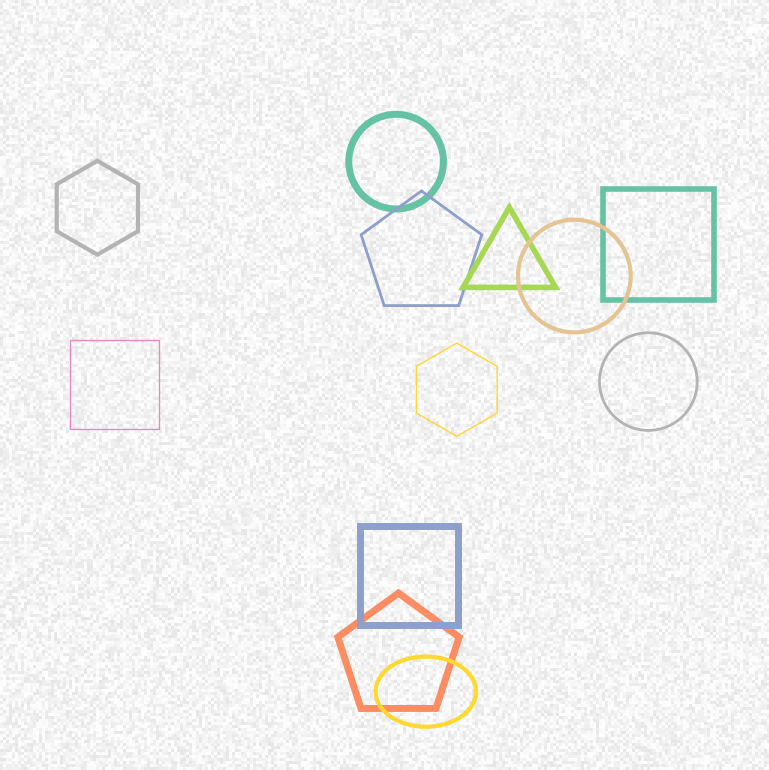[{"shape": "circle", "thickness": 2.5, "radius": 0.31, "center": [0.514, 0.79]}, {"shape": "square", "thickness": 2, "radius": 0.36, "center": [0.855, 0.682]}, {"shape": "pentagon", "thickness": 2.5, "radius": 0.41, "center": [0.518, 0.147]}, {"shape": "square", "thickness": 2.5, "radius": 0.32, "center": [0.531, 0.252]}, {"shape": "pentagon", "thickness": 1, "radius": 0.41, "center": [0.547, 0.67]}, {"shape": "square", "thickness": 0.5, "radius": 0.29, "center": [0.149, 0.5]}, {"shape": "triangle", "thickness": 2, "radius": 0.35, "center": [0.661, 0.661]}, {"shape": "hexagon", "thickness": 0.5, "radius": 0.3, "center": [0.593, 0.494]}, {"shape": "oval", "thickness": 1.5, "radius": 0.33, "center": [0.553, 0.102]}, {"shape": "circle", "thickness": 1.5, "radius": 0.37, "center": [0.746, 0.642]}, {"shape": "circle", "thickness": 1, "radius": 0.32, "center": [0.842, 0.504]}, {"shape": "hexagon", "thickness": 1.5, "radius": 0.3, "center": [0.126, 0.73]}]